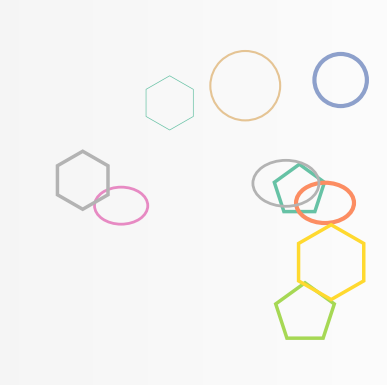[{"shape": "hexagon", "thickness": 0.5, "radius": 0.35, "center": [0.438, 0.733]}, {"shape": "pentagon", "thickness": 2.5, "radius": 0.34, "center": [0.773, 0.505]}, {"shape": "oval", "thickness": 3, "radius": 0.37, "center": [0.839, 0.473]}, {"shape": "circle", "thickness": 3, "radius": 0.34, "center": [0.879, 0.792]}, {"shape": "oval", "thickness": 2, "radius": 0.34, "center": [0.313, 0.466]}, {"shape": "pentagon", "thickness": 2.5, "radius": 0.4, "center": [0.787, 0.186]}, {"shape": "hexagon", "thickness": 2.5, "radius": 0.49, "center": [0.855, 0.319]}, {"shape": "circle", "thickness": 1.5, "radius": 0.45, "center": [0.633, 0.777]}, {"shape": "oval", "thickness": 2, "radius": 0.43, "center": [0.738, 0.524]}, {"shape": "hexagon", "thickness": 2.5, "radius": 0.38, "center": [0.213, 0.532]}]